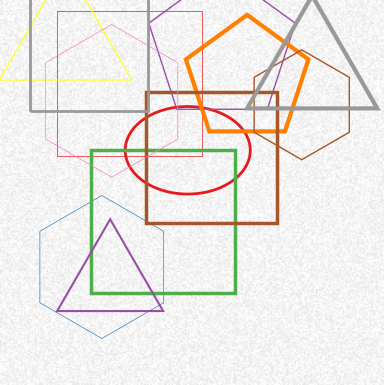[{"shape": "square", "thickness": 0.5, "radius": 0.94, "center": [0.335, 0.783]}, {"shape": "oval", "thickness": 2, "radius": 0.81, "center": [0.488, 0.61]}, {"shape": "hexagon", "thickness": 0.5, "radius": 0.93, "center": [0.264, 0.307]}, {"shape": "square", "thickness": 2.5, "radius": 0.93, "center": [0.423, 0.425]}, {"shape": "pentagon", "thickness": 1, "radius": 1.0, "center": [0.577, 0.878]}, {"shape": "triangle", "thickness": 1.5, "radius": 0.79, "center": [0.286, 0.272]}, {"shape": "pentagon", "thickness": 3, "radius": 0.84, "center": [0.642, 0.794]}, {"shape": "triangle", "thickness": 1, "radius": 0.99, "center": [0.171, 0.891]}, {"shape": "square", "thickness": 2.5, "radius": 0.85, "center": [0.55, 0.591]}, {"shape": "hexagon", "thickness": 1, "radius": 0.71, "center": [0.784, 0.728]}, {"shape": "hexagon", "thickness": 0.5, "radius": 0.99, "center": [0.29, 0.738]}, {"shape": "square", "thickness": 2, "radius": 0.77, "center": [0.232, 0.865]}, {"shape": "triangle", "thickness": 3, "radius": 0.98, "center": [0.811, 0.816]}]